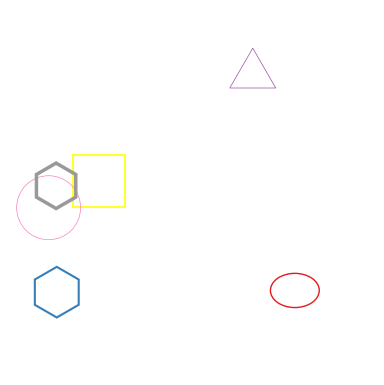[{"shape": "oval", "thickness": 1, "radius": 0.32, "center": [0.766, 0.246]}, {"shape": "hexagon", "thickness": 1.5, "radius": 0.33, "center": [0.147, 0.241]}, {"shape": "triangle", "thickness": 0.5, "radius": 0.34, "center": [0.657, 0.806]}, {"shape": "square", "thickness": 1.5, "radius": 0.34, "center": [0.256, 0.53]}, {"shape": "circle", "thickness": 0.5, "radius": 0.42, "center": [0.126, 0.46]}, {"shape": "hexagon", "thickness": 2.5, "radius": 0.29, "center": [0.146, 0.517]}]